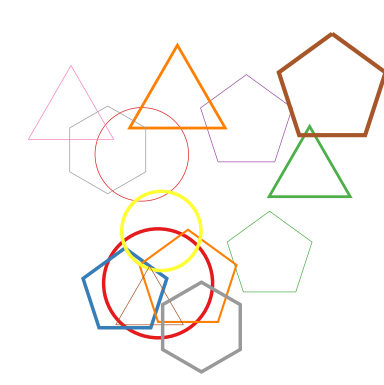[{"shape": "circle", "thickness": 0.5, "radius": 0.61, "center": [0.368, 0.599]}, {"shape": "circle", "thickness": 2.5, "radius": 0.71, "center": [0.411, 0.264]}, {"shape": "pentagon", "thickness": 2.5, "radius": 0.57, "center": [0.325, 0.241]}, {"shape": "pentagon", "thickness": 0.5, "radius": 0.58, "center": [0.7, 0.335]}, {"shape": "triangle", "thickness": 2, "radius": 0.61, "center": [0.804, 0.55]}, {"shape": "pentagon", "thickness": 0.5, "radius": 0.63, "center": [0.64, 0.681]}, {"shape": "triangle", "thickness": 2, "radius": 0.72, "center": [0.461, 0.739]}, {"shape": "pentagon", "thickness": 1.5, "radius": 0.66, "center": [0.488, 0.271]}, {"shape": "circle", "thickness": 2.5, "radius": 0.51, "center": [0.419, 0.4]}, {"shape": "triangle", "thickness": 0.5, "radius": 0.51, "center": [0.389, 0.207]}, {"shape": "pentagon", "thickness": 3, "radius": 0.73, "center": [0.863, 0.767]}, {"shape": "triangle", "thickness": 0.5, "radius": 0.64, "center": [0.184, 0.702]}, {"shape": "hexagon", "thickness": 0.5, "radius": 0.57, "center": [0.28, 0.611]}, {"shape": "hexagon", "thickness": 2.5, "radius": 0.58, "center": [0.523, 0.15]}]